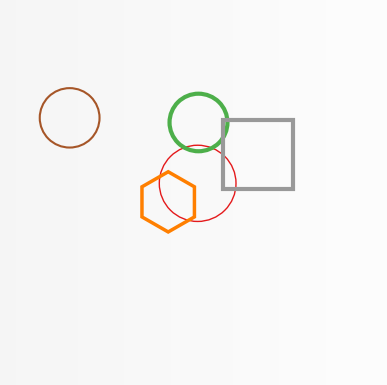[{"shape": "circle", "thickness": 1, "radius": 0.49, "center": [0.51, 0.524]}, {"shape": "circle", "thickness": 3, "radius": 0.37, "center": [0.512, 0.682]}, {"shape": "hexagon", "thickness": 2.5, "radius": 0.39, "center": [0.434, 0.476]}, {"shape": "circle", "thickness": 1.5, "radius": 0.39, "center": [0.18, 0.694]}, {"shape": "square", "thickness": 3, "radius": 0.45, "center": [0.666, 0.6]}]